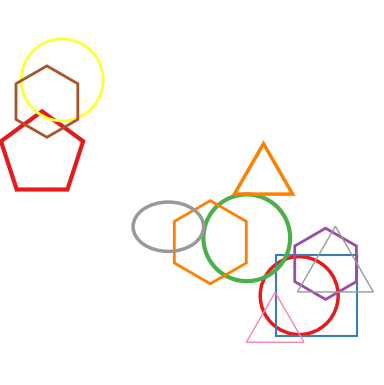[{"shape": "circle", "thickness": 2.5, "radius": 0.51, "center": [0.777, 0.232]}, {"shape": "pentagon", "thickness": 3, "radius": 0.56, "center": [0.109, 0.599]}, {"shape": "square", "thickness": 1.5, "radius": 0.52, "center": [0.823, 0.233]}, {"shape": "circle", "thickness": 3, "radius": 0.56, "center": [0.641, 0.382]}, {"shape": "hexagon", "thickness": 2, "radius": 0.46, "center": [0.846, 0.315]}, {"shape": "hexagon", "thickness": 2, "radius": 0.54, "center": [0.546, 0.371]}, {"shape": "triangle", "thickness": 2.5, "radius": 0.44, "center": [0.684, 0.54]}, {"shape": "circle", "thickness": 2, "radius": 0.53, "center": [0.161, 0.793]}, {"shape": "hexagon", "thickness": 2, "radius": 0.46, "center": [0.122, 0.736]}, {"shape": "triangle", "thickness": 1, "radius": 0.43, "center": [0.715, 0.154]}, {"shape": "triangle", "thickness": 1, "radius": 0.57, "center": [0.871, 0.299]}, {"shape": "oval", "thickness": 2.5, "radius": 0.46, "center": [0.437, 0.411]}]